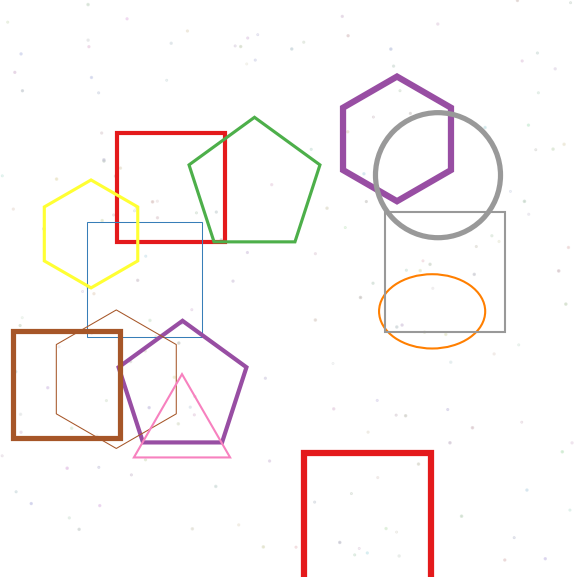[{"shape": "square", "thickness": 3, "radius": 0.55, "center": [0.637, 0.105]}, {"shape": "square", "thickness": 2, "radius": 0.47, "center": [0.296, 0.675]}, {"shape": "square", "thickness": 0.5, "radius": 0.5, "center": [0.25, 0.515]}, {"shape": "pentagon", "thickness": 1.5, "radius": 0.6, "center": [0.441, 0.677]}, {"shape": "hexagon", "thickness": 3, "radius": 0.54, "center": [0.687, 0.759]}, {"shape": "pentagon", "thickness": 2, "radius": 0.58, "center": [0.316, 0.327]}, {"shape": "oval", "thickness": 1, "radius": 0.46, "center": [0.748, 0.46]}, {"shape": "hexagon", "thickness": 1.5, "radius": 0.47, "center": [0.158, 0.594]}, {"shape": "hexagon", "thickness": 0.5, "radius": 0.6, "center": [0.201, 0.343]}, {"shape": "square", "thickness": 2.5, "radius": 0.46, "center": [0.116, 0.333]}, {"shape": "triangle", "thickness": 1, "radius": 0.48, "center": [0.315, 0.255]}, {"shape": "square", "thickness": 1, "radius": 0.52, "center": [0.771, 0.528]}, {"shape": "circle", "thickness": 2.5, "radius": 0.54, "center": [0.758, 0.696]}]